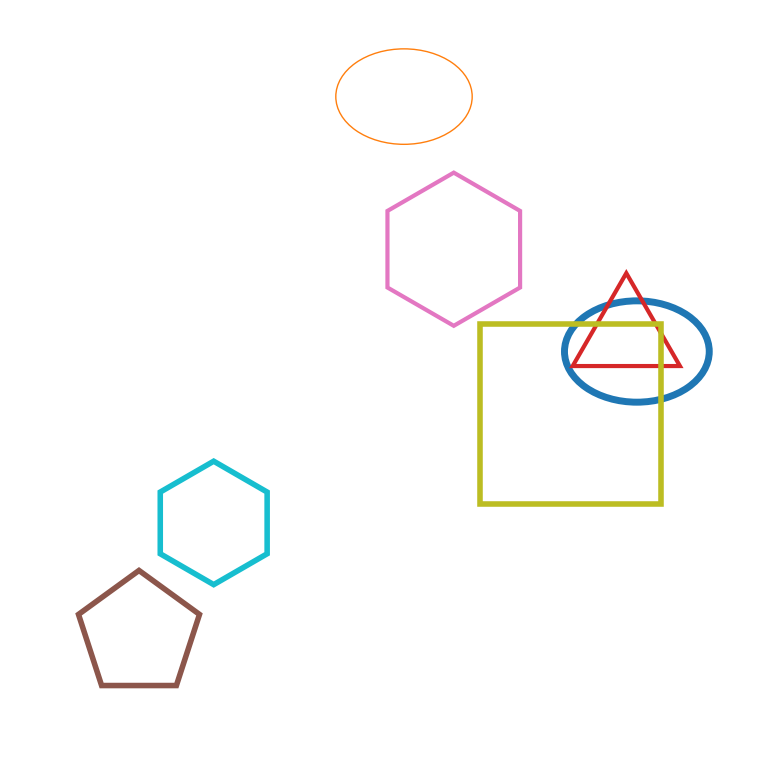[{"shape": "oval", "thickness": 2.5, "radius": 0.47, "center": [0.827, 0.543]}, {"shape": "oval", "thickness": 0.5, "radius": 0.44, "center": [0.525, 0.875]}, {"shape": "triangle", "thickness": 1.5, "radius": 0.4, "center": [0.813, 0.565]}, {"shape": "pentagon", "thickness": 2, "radius": 0.41, "center": [0.181, 0.177]}, {"shape": "hexagon", "thickness": 1.5, "radius": 0.5, "center": [0.589, 0.676]}, {"shape": "square", "thickness": 2, "radius": 0.59, "center": [0.741, 0.462]}, {"shape": "hexagon", "thickness": 2, "radius": 0.4, "center": [0.278, 0.321]}]